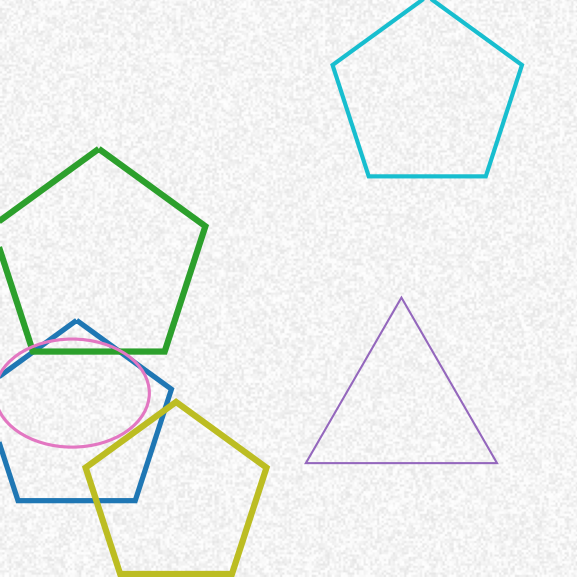[{"shape": "pentagon", "thickness": 2.5, "radius": 0.86, "center": [0.133, 0.272]}, {"shape": "pentagon", "thickness": 3, "radius": 0.97, "center": [0.171, 0.547]}, {"shape": "triangle", "thickness": 1, "radius": 0.96, "center": [0.695, 0.293]}, {"shape": "oval", "thickness": 1.5, "radius": 0.67, "center": [0.125, 0.318]}, {"shape": "pentagon", "thickness": 3, "radius": 0.82, "center": [0.305, 0.138]}, {"shape": "pentagon", "thickness": 2, "radius": 0.86, "center": [0.74, 0.833]}]